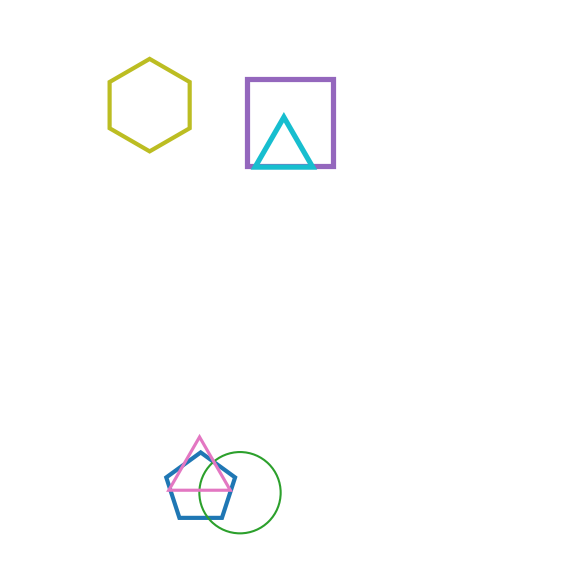[{"shape": "pentagon", "thickness": 2, "radius": 0.31, "center": [0.348, 0.153]}, {"shape": "circle", "thickness": 1, "radius": 0.35, "center": [0.416, 0.146]}, {"shape": "square", "thickness": 2.5, "radius": 0.37, "center": [0.503, 0.787]}, {"shape": "triangle", "thickness": 1.5, "radius": 0.31, "center": [0.346, 0.181]}, {"shape": "hexagon", "thickness": 2, "radius": 0.4, "center": [0.259, 0.817]}, {"shape": "triangle", "thickness": 2.5, "radius": 0.29, "center": [0.492, 0.739]}]